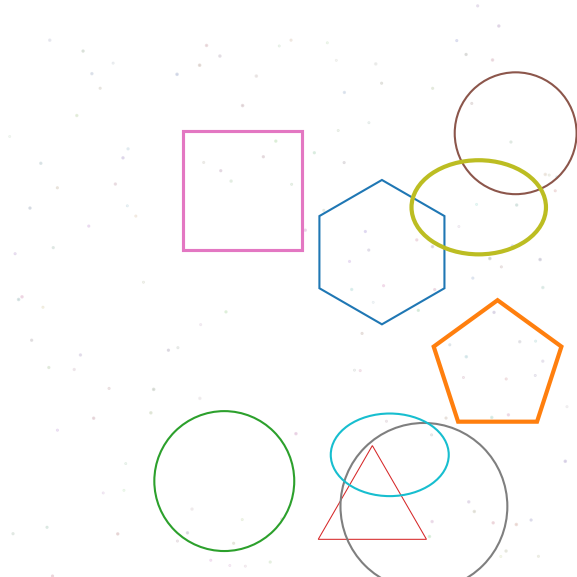[{"shape": "hexagon", "thickness": 1, "radius": 0.62, "center": [0.661, 0.563]}, {"shape": "pentagon", "thickness": 2, "radius": 0.58, "center": [0.862, 0.363]}, {"shape": "circle", "thickness": 1, "radius": 0.61, "center": [0.388, 0.166]}, {"shape": "triangle", "thickness": 0.5, "radius": 0.54, "center": [0.645, 0.119]}, {"shape": "circle", "thickness": 1, "radius": 0.53, "center": [0.893, 0.768]}, {"shape": "square", "thickness": 1.5, "radius": 0.51, "center": [0.42, 0.67]}, {"shape": "circle", "thickness": 1, "radius": 0.72, "center": [0.734, 0.122]}, {"shape": "oval", "thickness": 2, "radius": 0.58, "center": [0.829, 0.64]}, {"shape": "oval", "thickness": 1, "radius": 0.51, "center": [0.675, 0.212]}]